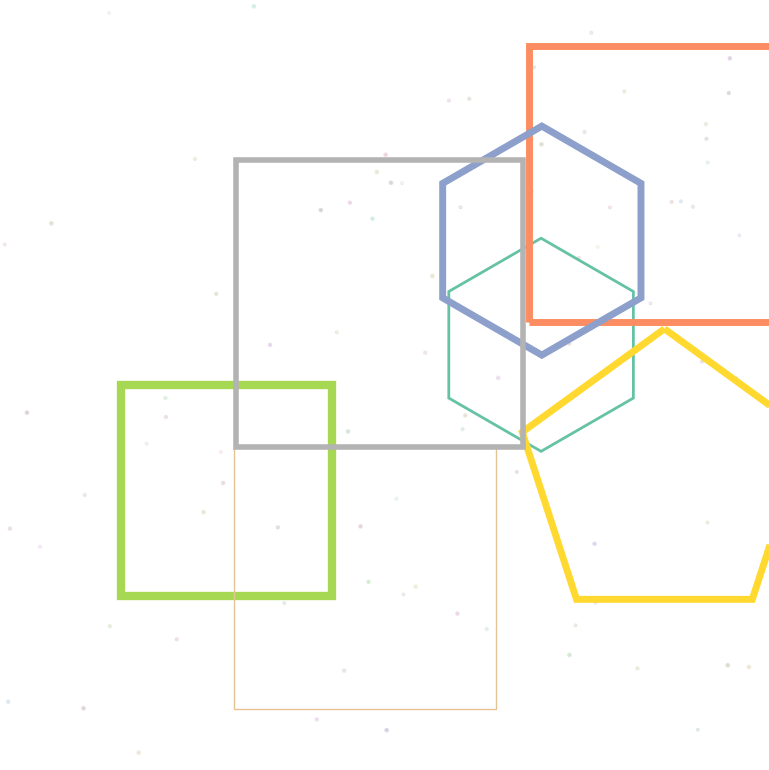[{"shape": "hexagon", "thickness": 1, "radius": 0.69, "center": [0.703, 0.552]}, {"shape": "square", "thickness": 2.5, "radius": 0.9, "center": [0.866, 0.761]}, {"shape": "hexagon", "thickness": 2.5, "radius": 0.74, "center": [0.704, 0.688]}, {"shape": "square", "thickness": 3, "radius": 0.68, "center": [0.294, 0.363]}, {"shape": "pentagon", "thickness": 2.5, "radius": 0.97, "center": [0.863, 0.379]}, {"shape": "square", "thickness": 0.5, "radius": 0.85, "center": [0.474, 0.25]}, {"shape": "square", "thickness": 2, "radius": 0.93, "center": [0.493, 0.606]}]